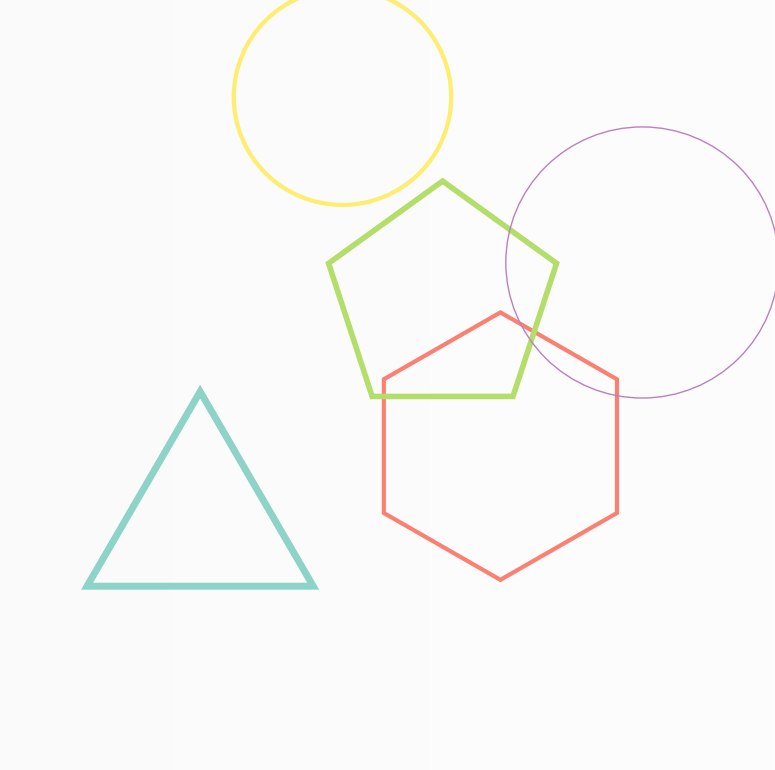[{"shape": "triangle", "thickness": 2.5, "radius": 0.84, "center": [0.258, 0.323]}, {"shape": "hexagon", "thickness": 1.5, "radius": 0.87, "center": [0.646, 0.421]}, {"shape": "pentagon", "thickness": 2, "radius": 0.77, "center": [0.571, 0.61]}, {"shape": "circle", "thickness": 0.5, "radius": 0.88, "center": [0.829, 0.659]}, {"shape": "circle", "thickness": 1.5, "radius": 0.7, "center": [0.442, 0.874]}]